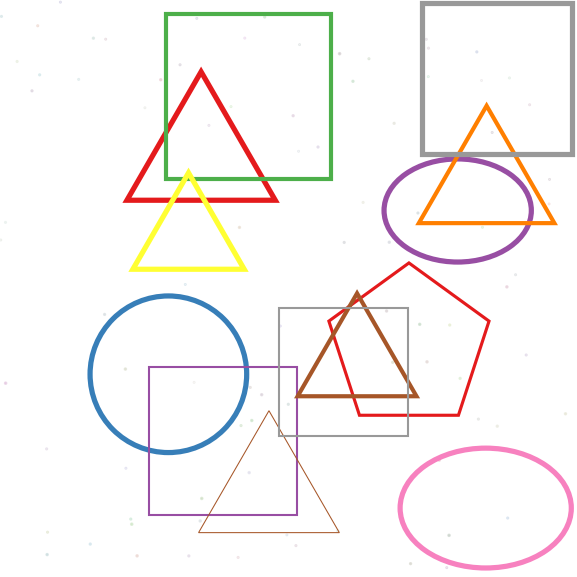[{"shape": "triangle", "thickness": 2.5, "radius": 0.74, "center": [0.348, 0.727]}, {"shape": "pentagon", "thickness": 1.5, "radius": 0.73, "center": [0.708, 0.398]}, {"shape": "circle", "thickness": 2.5, "radius": 0.68, "center": [0.292, 0.351]}, {"shape": "square", "thickness": 2, "radius": 0.71, "center": [0.431, 0.833]}, {"shape": "oval", "thickness": 2.5, "radius": 0.64, "center": [0.793, 0.635]}, {"shape": "square", "thickness": 1, "radius": 0.64, "center": [0.387, 0.236]}, {"shape": "triangle", "thickness": 2, "radius": 0.68, "center": [0.843, 0.68]}, {"shape": "triangle", "thickness": 2.5, "radius": 0.56, "center": [0.326, 0.589]}, {"shape": "triangle", "thickness": 0.5, "radius": 0.7, "center": [0.466, 0.147]}, {"shape": "triangle", "thickness": 2, "radius": 0.59, "center": [0.618, 0.372]}, {"shape": "oval", "thickness": 2.5, "radius": 0.74, "center": [0.841, 0.119]}, {"shape": "square", "thickness": 1, "radius": 0.56, "center": [0.595, 0.355]}, {"shape": "square", "thickness": 2.5, "radius": 0.65, "center": [0.861, 0.863]}]